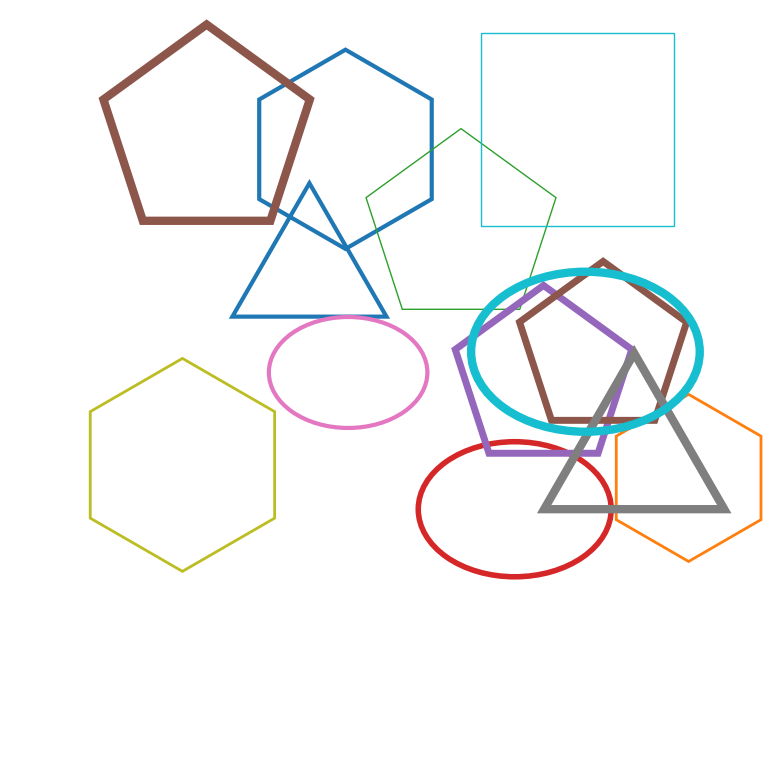[{"shape": "triangle", "thickness": 1.5, "radius": 0.58, "center": [0.402, 0.647]}, {"shape": "hexagon", "thickness": 1.5, "radius": 0.65, "center": [0.449, 0.806]}, {"shape": "hexagon", "thickness": 1, "radius": 0.54, "center": [0.894, 0.379]}, {"shape": "pentagon", "thickness": 0.5, "radius": 0.65, "center": [0.599, 0.703]}, {"shape": "oval", "thickness": 2, "radius": 0.63, "center": [0.668, 0.339]}, {"shape": "pentagon", "thickness": 2.5, "radius": 0.6, "center": [0.706, 0.509]}, {"shape": "pentagon", "thickness": 2.5, "radius": 0.57, "center": [0.783, 0.546]}, {"shape": "pentagon", "thickness": 3, "radius": 0.7, "center": [0.268, 0.827]}, {"shape": "oval", "thickness": 1.5, "radius": 0.51, "center": [0.452, 0.516]}, {"shape": "triangle", "thickness": 3, "radius": 0.68, "center": [0.824, 0.406]}, {"shape": "hexagon", "thickness": 1, "radius": 0.69, "center": [0.237, 0.396]}, {"shape": "oval", "thickness": 3, "radius": 0.74, "center": [0.76, 0.543]}, {"shape": "square", "thickness": 0.5, "radius": 0.63, "center": [0.749, 0.831]}]